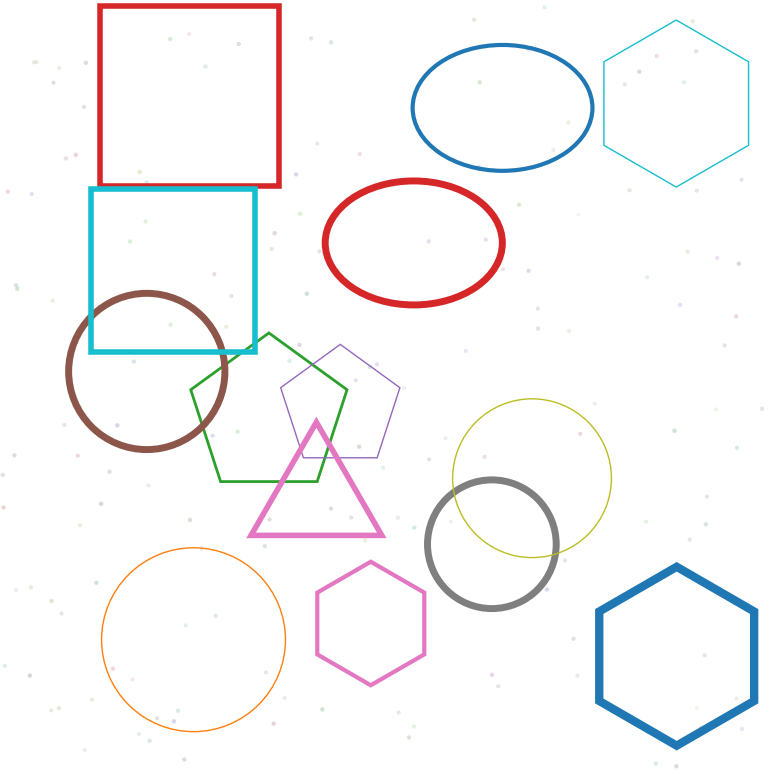[{"shape": "oval", "thickness": 1.5, "radius": 0.58, "center": [0.653, 0.86]}, {"shape": "hexagon", "thickness": 3, "radius": 0.58, "center": [0.879, 0.148]}, {"shape": "circle", "thickness": 0.5, "radius": 0.6, "center": [0.251, 0.169]}, {"shape": "pentagon", "thickness": 1, "radius": 0.53, "center": [0.349, 0.461]}, {"shape": "oval", "thickness": 2.5, "radius": 0.58, "center": [0.537, 0.684]}, {"shape": "square", "thickness": 2, "radius": 0.58, "center": [0.246, 0.876]}, {"shape": "pentagon", "thickness": 0.5, "radius": 0.41, "center": [0.442, 0.471]}, {"shape": "circle", "thickness": 2.5, "radius": 0.51, "center": [0.191, 0.518]}, {"shape": "hexagon", "thickness": 1.5, "radius": 0.4, "center": [0.482, 0.19]}, {"shape": "triangle", "thickness": 2, "radius": 0.49, "center": [0.411, 0.354]}, {"shape": "circle", "thickness": 2.5, "radius": 0.42, "center": [0.639, 0.293]}, {"shape": "circle", "thickness": 0.5, "radius": 0.52, "center": [0.691, 0.379]}, {"shape": "hexagon", "thickness": 0.5, "radius": 0.54, "center": [0.878, 0.866]}, {"shape": "square", "thickness": 2, "radius": 0.53, "center": [0.225, 0.648]}]